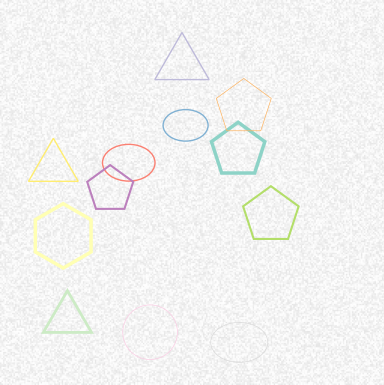[{"shape": "pentagon", "thickness": 2.5, "radius": 0.36, "center": [0.619, 0.61]}, {"shape": "hexagon", "thickness": 2.5, "radius": 0.42, "center": [0.164, 0.387]}, {"shape": "triangle", "thickness": 1, "radius": 0.41, "center": [0.473, 0.834]}, {"shape": "oval", "thickness": 1, "radius": 0.34, "center": [0.334, 0.577]}, {"shape": "oval", "thickness": 1, "radius": 0.29, "center": [0.482, 0.674]}, {"shape": "pentagon", "thickness": 0.5, "radius": 0.38, "center": [0.633, 0.721]}, {"shape": "pentagon", "thickness": 1.5, "radius": 0.38, "center": [0.704, 0.441]}, {"shape": "circle", "thickness": 0.5, "radius": 0.36, "center": [0.39, 0.137]}, {"shape": "oval", "thickness": 0.5, "radius": 0.37, "center": [0.621, 0.111]}, {"shape": "pentagon", "thickness": 1.5, "radius": 0.31, "center": [0.286, 0.508]}, {"shape": "triangle", "thickness": 2, "radius": 0.36, "center": [0.175, 0.173]}, {"shape": "triangle", "thickness": 1, "radius": 0.37, "center": [0.139, 0.566]}]